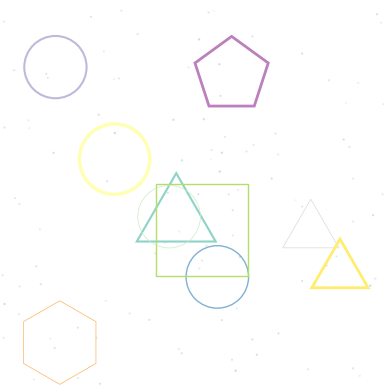[{"shape": "triangle", "thickness": 1.5, "radius": 0.59, "center": [0.458, 0.432]}, {"shape": "circle", "thickness": 2.5, "radius": 0.46, "center": [0.298, 0.587]}, {"shape": "circle", "thickness": 1.5, "radius": 0.4, "center": [0.144, 0.826]}, {"shape": "circle", "thickness": 1, "radius": 0.41, "center": [0.564, 0.281]}, {"shape": "hexagon", "thickness": 0.5, "radius": 0.54, "center": [0.155, 0.11]}, {"shape": "square", "thickness": 1, "radius": 0.6, "center": [0.525, 0.402]}, {"shape": "triangle", "thickness": 0.5, "radius": 0.42, "center": [0.807, 0.398]}, {"shape": "pentagon", "thickness": 2, "radius": 0.5, "center": [0.602, 0.805]}, {"shape": "circle", "thickness": 0.5, "radius": 0.41, "center": [0.439, 0.437]}, {"shape": "triangle", "thickness": 2, "radius": 0.42, "center": [0.883, 0.295]}]